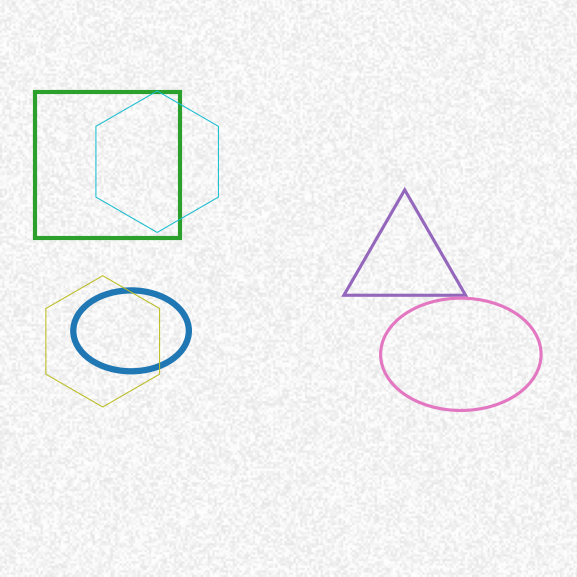[{"shape": "oval", "thickness": 3, "radius": 0.5, "center": [0.227, 0.426]}, {"shape": "square", "thickness": 2, "radius": 0.63, "center": [0.186, 0.713]}, {"shape": "triangle", "thickness": 1.5, "radius": 0.61, "center": [0.701, 0.549]}, {"shape": "oval", "thickness": 1.5, "radius": 0.69, "center": [0.798, 0.386]}, {"shape": "hexagon", "thickness": 0.5, "radius": 0.57, "center": [0.178, 0.408]}, {"shape": "hexagon", "thickness": 0.5, "radius": 0.61, "center": [0.272, 0.719]}]